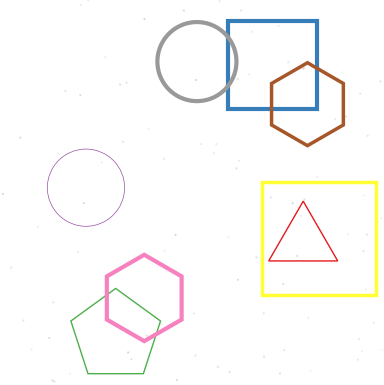[{"shape": "triangle", "thickness": 1, "radius": 0.52, "center": [0.788, 0.374]}, {"shape": "square", "thickness": 3, "radius": 0.57, "center": [0.707, 0.831]}, {"shape": "pentagon", "thickness": 1, "radius": 0.61, "center": [0.301, 0.128]}, {"shape": "circle", "thickness": 0.5, "radius": 0.5, "center": [0.223, 0.513]}, {"shape": "square", "thickness": 2.5, "radius": 0.74, "center": [0.829, 0.381]}, {"shape": "hexagon", "thickness": 2.5, "radius": 0.54, "center": [0.799, 0.729]}, {"shape": "hexagon", "thickness": 3, "radius": 0.56, "center": [0.375, 0.226]}, {"shape": "circle", "thickness": 3, "radius": 0.51, "center": [0.511, 0.84]}]